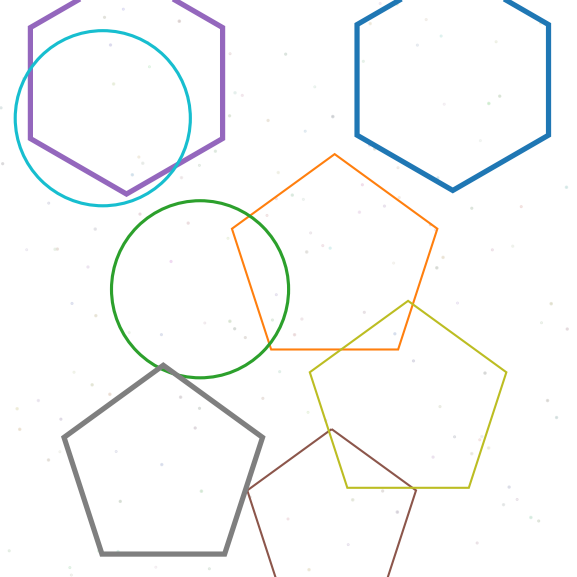[{"shape": "hexagon", "thickness": 2.5, "radius": 0.96, "center": [0.784, 0.861]}, {"shape": "pentagon", "thickness": 1, "radius": 0.94, "center": [0.579, 0.545]}, {"shape": "circle", "thickness": 1.5, "radius": 0.77, "center": [0.346, 0.498]}, {"shape": "hexagon", "thickness": 2.5, "radius": 0.96, "center": [0.219, 0.855]}, {"shape": "pentagon", "thickness": 1, "radius": 0.77, "center": [0.574, 0.102]}, {"shape": "pentagon", "thickness": 2.5, "radius": 0.9, "center": [0.283, 0.186]}, {"shape": "pentagon", "thickness": 1, "radius": 0.89, "center": [0.707, 0.299]}, {"shape": "circle", "thickness": 1.5, "radius": 0.76, "center": [0.178, 0.794]}]